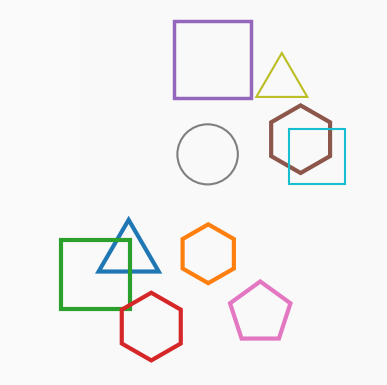[{"shape": "triangle", "thickness": 3, "radius": 0.45, "center": [0.332, 0.34]}, {"shape": "hexagon", "thickness": 3, "radius": 0.38, "center": [0.537, 0.341]}, {"shape": "square", "thickness": 3, "radius": 0.45, "center": [0.247, 0.286]}, {"shape": "hexagon", "thickness": 3, "radius": 0.44, "center": [0.39, 0.152]}, {"shape": "square", "thickness": 2.5, "radius": 0.5, "center": [0.549, 0.845]}, {"shape": "hexagon", "thickness": 3, "radius": 0.44, "center": [0.776, 0.638]}, {"shape": "pentagon", "thickness": 3, "radius": 0.41, "center": [0.672, 0.187]}, {"shape": "circle", "thickness": 1.5, "radius": 0.39, "center": [0.536, 0.599]}, {"shape": "triangle", "thickness": 1.5, "radius": 0.38, "center": [0.727, 0.786]}, {"shape": "square", "thickness": 1.5, "radius": 0.36, "center": [0.818, 0.593]}]